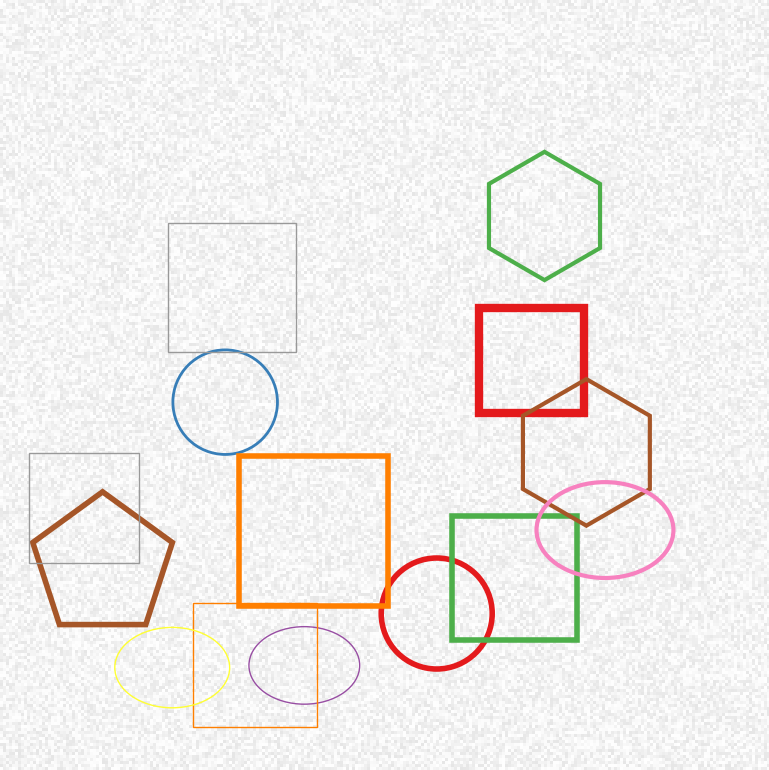[{"shape": "circle", "thickness": 2, "radius": 0.36, "center": [0.567, 0.203]}, {"shape": "square", "thickness": 3, "radius": 0.34, "center": [0.69, 0.532]}, {"shape": "circle", "thickness": 1, "radius": 0.34, "center": [0.292, 0.478]}, {"shape": "hexagon", "thickness": 1.5, "radius": 0.42, "center": [0.707, 0.72]}, {"shape": "square", "thickness": 2, "radius": 0.4, "center": [0.668, 0.249]}, {"shape": "oval", "thickness": 0.5, "radius": 0.36, "center": [0.395, 0.136]}, {"shape": "square", "thickness": 0.5, "radius": 0.4, "center": [0.332, 0.137]}, {"shape": "square", "thickness": 2, "radius": 0.48, "center": [0.407, 0.31]}, {"shape": "oval", "thickness": 0.5, "radius": 0.37, "center": [0.224, 0.133]}, {"shape": "hexagon", "thickness": 1.5, "radius": 0.48, "center": [0.762, 0.412]}, {"shape": "pentagon", "thickness": 2, "radius": 0.48, "center": [0.133, 0.266]}, {"shape": "oval", "thickness": 1.5, "radius": 0.44, "center": [0.786, 0.312]}, {"shape": "square", "thickness": 0.5, "radius": 0.42, "center": [0.301, 0.626]}, {"shape": "square", "thickness": 0.5, "radius": 0.36, "center": [0.109, 0.341]}]